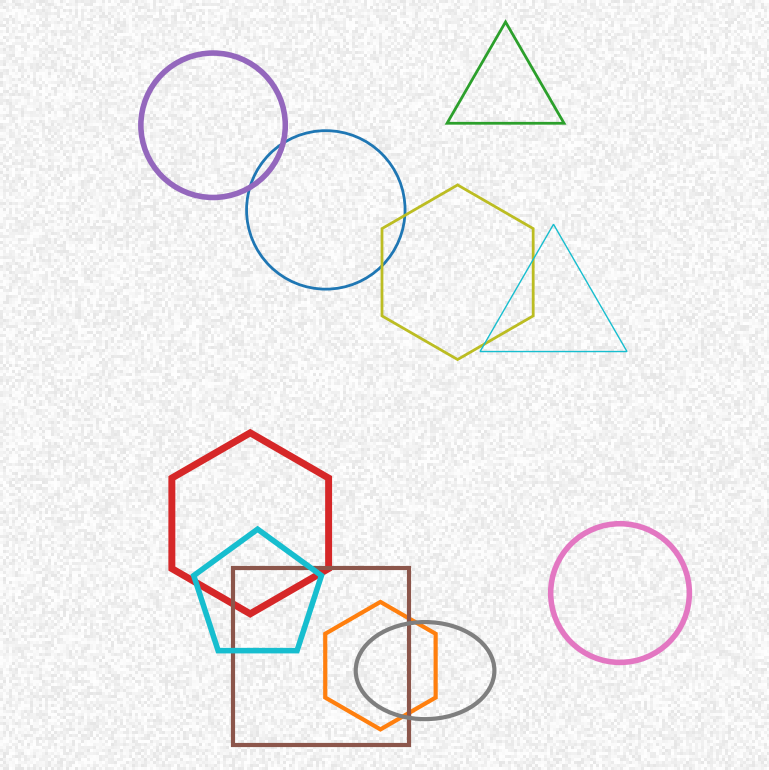[{"shape": "circle", "thickness": 1, "radius": 0.51, "center": [0.423, 0.727]}, {"shape": "hexagon", "thickness": 1.5, "radius": 0.41, "center": [0.494, 0.135]}, {"shape": "triangle", "thickness": 1, "radius": 0.44, "center": [0.657, 0.884]}, {"shape": "hexagon", "thickness": 2.5, "radius": 0.59, "center": [0.325, 0.32]}, {"shape": "circle", "thickness": 2, "radius": 0.47, "center": [0.277, 0.837]}, {"shape": "square", "thickness": 1.5, "radius": 0.57, "center": [0.417, 0.147]}, {"shape": "circle", "thickness": 2, "radius": 0.45, "center": [0.805, 0.23]}, {"shape": "oval", "thickness": 1.5, "radius": 0.45, "center": [0.552, 0.129]}, {"shape": "hexagon", "thickness": 1, "radius": 0.57, "center": [0.594, 0.646]}, {"shape": "triangle", "thickness": 0.5, "radius": 0.55, "center": [0.719, 0.599]}, {"shape": "pentagon", "thickness": 2, "radius": 0.44, "center": [0.335, 0.226]}]